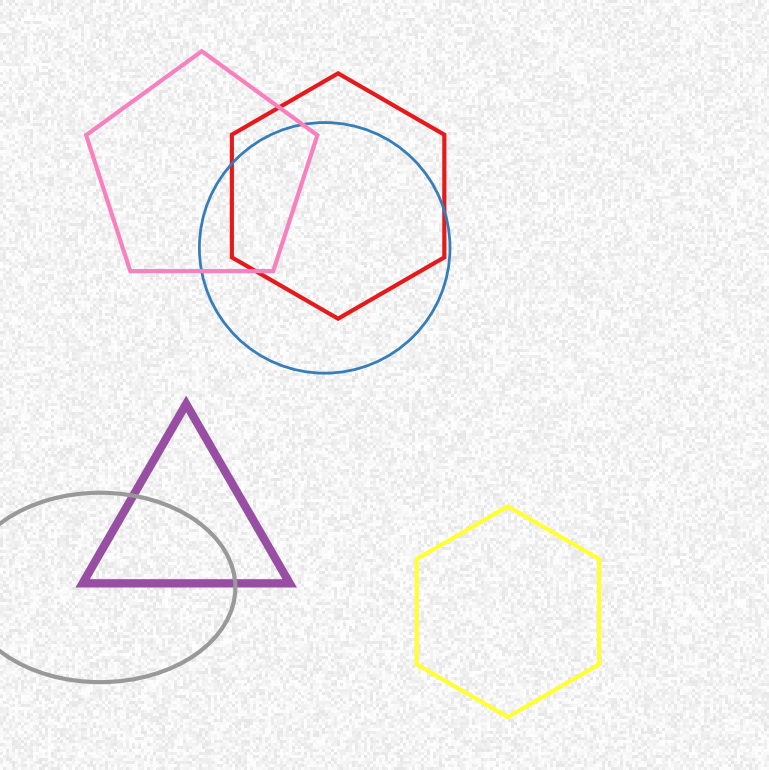[{"shape": "hexagon", "thickness": 1.5, "radius": 0.8, "center": [0.439, 0.745]}, {"shape": "circle", "thickness": 1, "radius": 0.81, "center": [0.422, 0.678]}, {"shape": "triangle", "thickness": 3, "radius": 0.78, "center": [0.242, 0.32]}, {"shape": "hexagon", "thickness": 1.5, "radius": 0.68, "center": [0.66, 0.206]}, {"shape": "pentagon", "thickness": 1.5, "radius": 0.79, "center": [0.262, 0.776]}, {"shape": "oval", "thickness": 1.5, "radius": 0.88, "center": [0.13, 0.237]}]